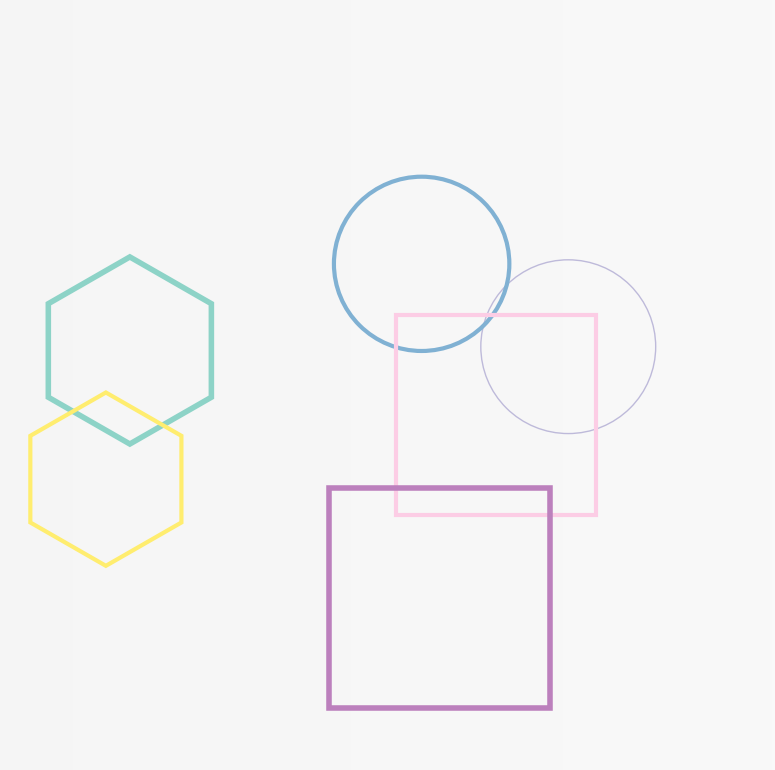[{"shape": "hexagon", "thickness": 2, "radius": 0.61, "center": [0.168, 0.545]}, {"shape": "circle", "thickness": 0.5, "radius": 0.56, "center": [0.733, 0.55]}, {"shape": "circle", "thickness": 1.5, "radius": 0.57, "center": [0.544, 0.657]}, {"shape": "square", "thickness": 1.5, "radius": 0.65, "center": [0.64, 0.461]}, {"shape": "square", "thickness": 2, "radius": 0.71, "center": [0.567, 0.223]}, {"shape": "hexagon", "thickness": 1.5, "radius": 0.56, "center": [0.137, 0.378]}]